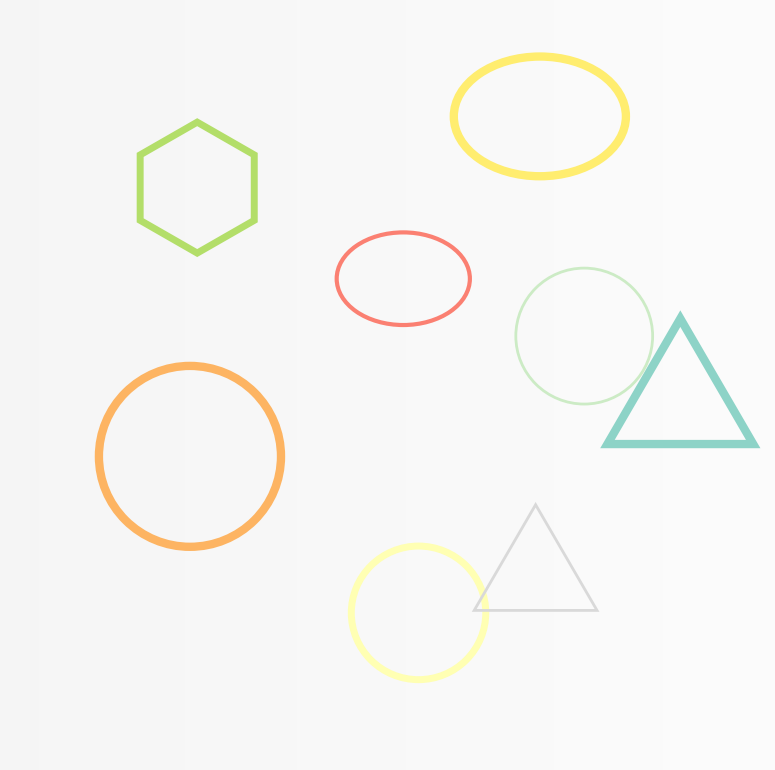[{"shape": "triangle", "thickness": 3, "radius": 0.54, "center": [0.878, 0.478]}, {"shape": "circle", "thickness": 2.5, "radius": 0.43, "center": [0.54, 0.204]}, {"shape": "oval", "thickness": 1.5, "radius": 0.43, "center": [0.52, 0.638]}, {"shape": "circle", "thickness": 3, "radius": 0.59, "center": [0.245, 0.407]}, {"shape": "hexagon", "thickness": 2.5, "radius": 0.42, "center": [0.254, 0.756]}, {"shape": "triangle", "thickness": 1, "radius": 0.46, "center": [0.691, 0.253]}, {"shape": "circle", "thickness": 1, "radius": 0.44, "center": [0.754, 0.564]}, {"shape": "oval", "thickness": 3, "radius": 0.56, "center": [0.697, 0.849]}]